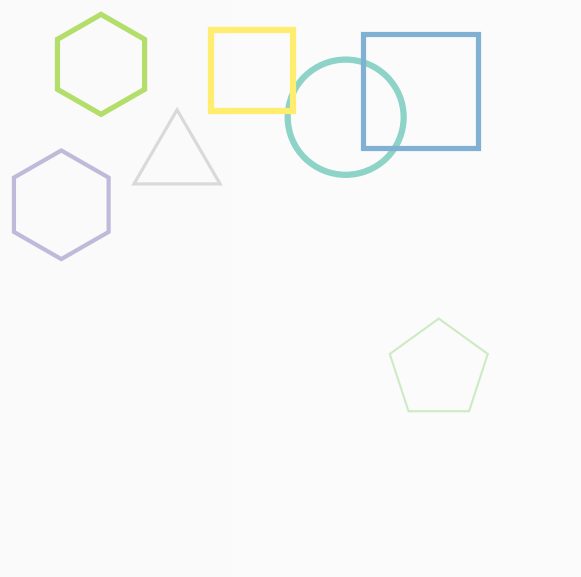[{"shape": "circle", "thickness": 3, "radius": 0.5, "center": [0.595, 0.796]}, {"shape": "hexagon", "thickness": 2, "radius": 0.47, "center": [0.105, 0.645]}, {"shape": "square", "thickness": 2.5, "radius": 0.49, "center": [0.723, 0.842]}, {"shape": "hexagon", "thickness": 2.5, "radius": 0.43, "center": [0.174, 0.888]}, {"shape": "triangle", "thickness": 1.5, "radius": 0.43, "center": [0.305, 0.723]}, {"shape": "pentagon", "thickness": 1, "radius": 0.44, "center": [0.755, 0.359]}, {"shape": "square", "thickness": 3, "radius": 0.35, "center": [0.434, 0.877]}]